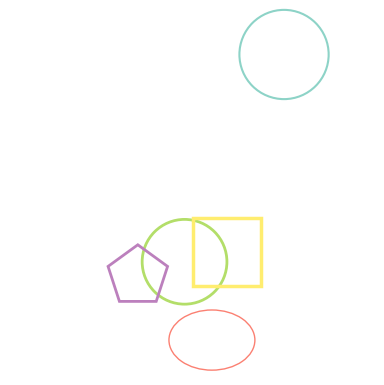[{"shape": "circle", "thickness": 1.5, "radius": 0.58, "center": [0.738, 0.858]}, {"shape": "oval", "thickness": 1, "radius": 0.56, "center": [0.55, 0.117]}, {"shape": "circle", "thickness": 2, "radius": 0.55, "center": [0.479, 0.32]}, {"shape": "pentagon", "thickness": 2, "radius": 0.41, "center": [0.358, 0.283]}, {"shape": "square", "thickness": 2.5, "radius": 0.44, "center": [0.589, 0.346]}]